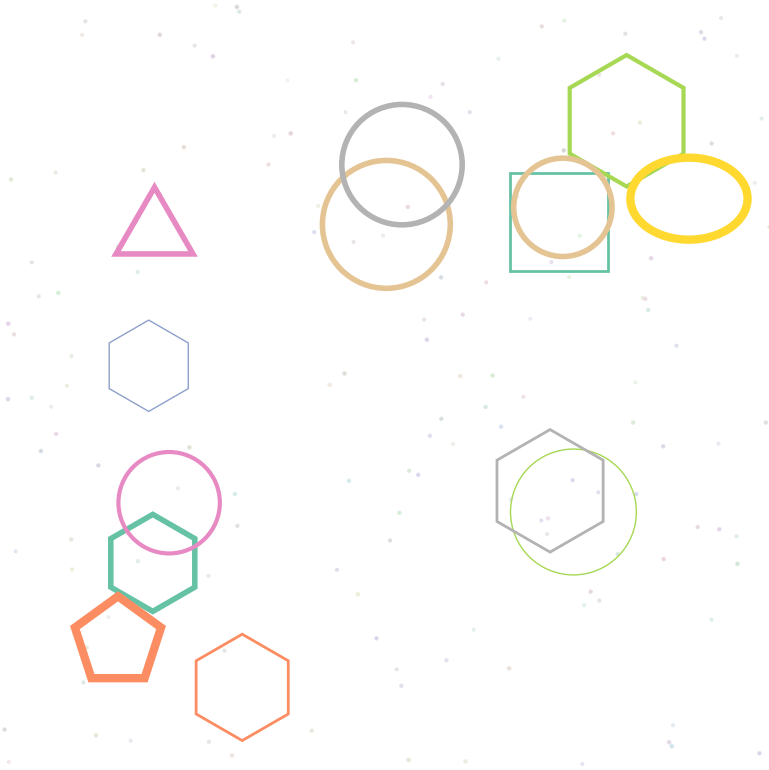[{"shape": "hexagon", "thickness": 2, "radius": 0.31, "center": [0.198, 0.269]}, {"shape": "square", "thickness": 1, "radius": 0.32, "center": [0.726, 0.712]}, {"shape": "pentagon", "thickness": 3, "radius": 0.29, "center": [0.153, 0.167]}, {"shape": "hexagon", "thickness": 1, "radius": 0.35, "center": [0.315, 0.107]}, {"shape": "hexagon", "thickness": 0.5, "radius": 0.3, "center": [0.193, 0.525]}, {"shape": "triangle", "thickness": 2, "radius": 0.29, "center": [0.201, 0.699]}, {"shape": "circle", "thickness": 1.5, "radius": 0.33, "center": [0.22, 0.347]}, {"shape": "hexagon", "thickness": 1.5, "radius": 0.43, "center": [0.814, 0.843]}, {"shape": "circle", "thickness": 0.5, "radius": 0.41, "center": [0.745, 0.335]}, {"shape": "oval", "thickness": 3, "radius": 0.38, "center": [0.895, 0.742]}, {"shape": "circle", "thickness": 2, "radius": 0.32, "center": [0.731, 0.731]}, {"shape": "circle", "thickness": 2, "radius": 0.42, "center": [0.502, 0.709]}, {"shape": "circle", "thickness": 2, "radius": 0.39, "center": [0.522, 0.786]}, {"shape": "hexagon", "thickness": 1, "radius": 0.4, "center": [0.714, 0.363]}]